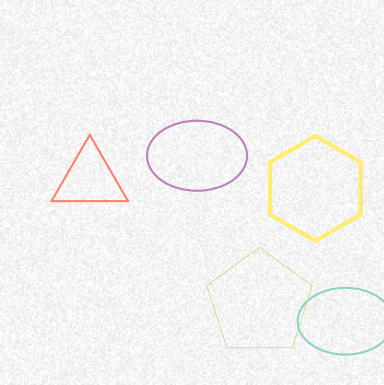[{"shape": "oval", "thickness": 1.5, "radius": 0.62, "center": [0.897, 0.166]}, {"shape": "triangle", "thickness": 1.5, "radius": 0.57, "center": [0.233, 0.535]}, {"shape": "pentagon", "thickness": 0.5, "radius": 0.72, "center": [0.674, 0.213]}, {"shape": "oval", "thickness": 1.5, "radius": 0.65, "center": [0.512, 0.595]}, {"shape": "hexagon", "thickness": 3, "radius": 0.68, "center": [0.819, 0.511]}]